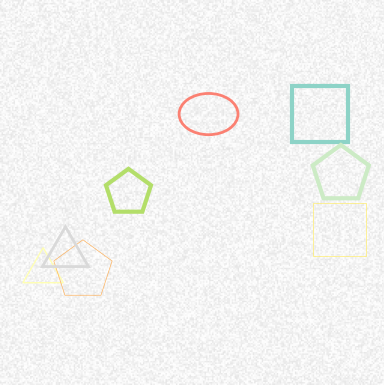[{"shape": "square", "thickness": 3, "radius": 0.36, "center": [0.831, 0.703]}, {"shape": "triangle", "thickness": 1, "radius": 0.3, "center": [0.112, 0.296]}, {"shape": "oval", "thickness": 2, "radius": 0.38, "center": [0.542, 0.704]}, {"shape": "pentagon", "thickness": 0.5, "radius": 0.4, "center": [0.215, 0.298]}, {"shape": "pentagon", "thickness": 3, "radius": 0.31, "center": [0.334, 0.5]}, {"shape": "triangle", "thickness": 2, "radius": 0.35, "center": [0.17, 0.342]}, {"shape": "pentagon", "thickness": 3, "radius": 0.38, "center": [0.885, 0.547]}, {"shape": "square", "thickness": 0.5, "radius": 0.34, "center": [0.881, 0.404]}]